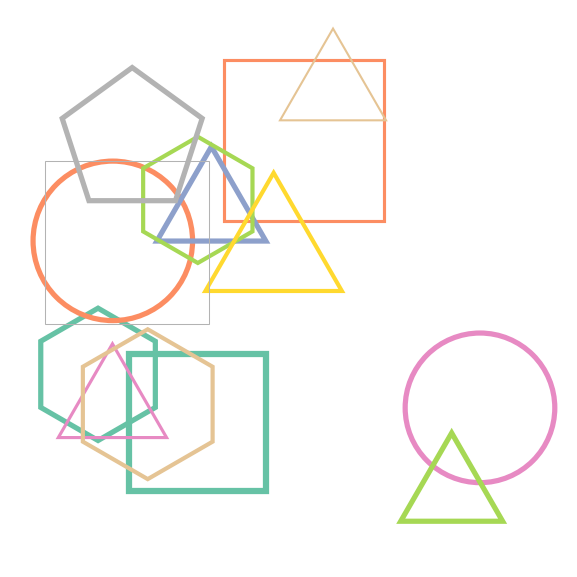[{"shape": "hexagon", "thickness": 2.5, "radius": 0.57, "center": [0.17, 0.351]}, {"shape": "square", "thickness": 3, "radius": 0.59, "center": [0.342, 0.268]}, {"shape": "square", "thickness": 1.5, "radius": 0.7, "center": [0.526, 0.756]}, {"shape": "circle", "thickness": 2.5, "radius": 0.69, "center": [0.195, 0.582]}, {"shape": "triangle", "thickness": 2.5, "radius": 0.54, "center": [0.366, 0.636]}, {"shape": "triangle", "thickness": 1.5, "radius": 0.54, "center": [0.195, 0.296]}, {"shape": "circle", "thickness": 2.5, "radius": 0.65, "center": [0.831, 0.293]}, {"shape": "hexagon", "thickness": 2, "radius": 0.55, "center": [0.343, 0.653]}, {"shape": "triangle", "thickness": 2.5, "radius": 0.51, "center": [0.782, 0.147]}, {"shape": "triangle", "thickness": 2, "radius": 0.68, "center": [0.474, 0.563]}, {"shape": "hexagon", "thickness": 2, "radius": 0.65, "center": [0.256, 0.299]}, {"shape": "triangle", "thickness": 1, "radius": 0.53, "center": [0.577, 0.844]}, {"shape": "square", "thickness": 0.5, "radius": 0.71, "center": [0.22, 0.579]}, {"shape": "pentagon", "thickness": 2.5, "radius": 0.64, "center": [0.229, 0.755]}]